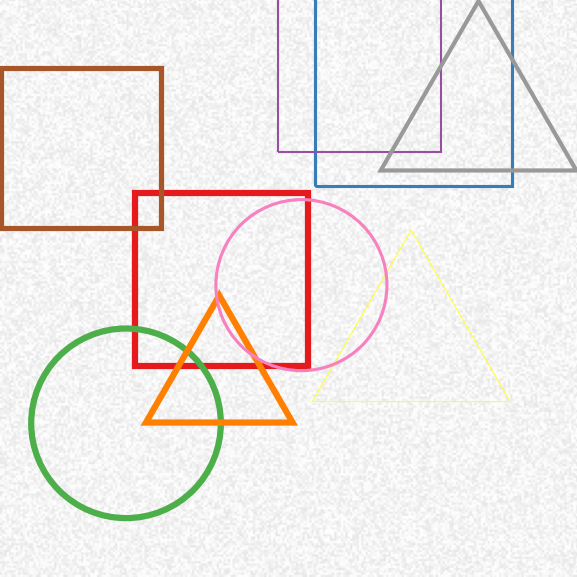[{"shape": "square", "thickness": 3, "radius": 0.75, "center": [0.383, 0.515]}, {"shape": "square", "thickness": 1.5, "radius": 0.85, "center": [0.716, 0.848]}, {"shape": "circle", "thickness": 3, "radius": 0.82, "center": [0.218, 0.266]}, {"shape": "square", "thickness": 1, "radius": 0.71, "center": [0.623, 0.877]}, {"shape": "triangle", "thickness": 3, "radius": 0.73, "center": [0.38, 0.341]}, {"shape": "triangle", "thickness": 0.5, "radius": 0.99, "center": [0.712, 0.403]}, {"shape": "square", "thickness": 2.5, "radius": 0.69, "center": [0.141, 0.744]}, {"shape": "circle", "thickness": 1.5, "radius": 0.74, "center": [0.522, 0.505]}, {"shape": "triangle", "thickness": 2, "radius": 0.98, "center": [0.829, 0.802]}]